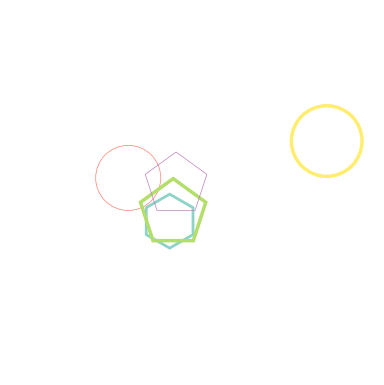[{"shape": "hexagon", "thickness": 2, "radius": 0.35, "center": [0.441, 0.426]}, {"shape": "circle", "thickness": 0.5, "radius": 0.42, "center": [0.333, 0.538]}, {"shape": "pentagon", "thickness": 2.5, "radius": 0.45, "center": [0.45, 0.447]}, {"shape": "pentagon", "thickness": 0.5, "radius": 0.42, "center": [0.457, 0.521]}, {"shape": "circle", "thickness": 2.5, "radius": 0.46, "center": [0.849, 0.634]}]